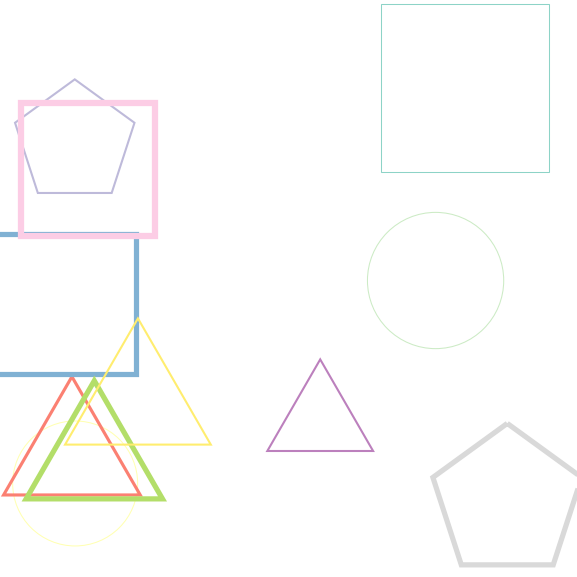[{"shape": "square", "thickness": 0.5, "radius": 0.73, "center": [0.806, 0.846]}, {"shape": "circle", "thickness": 0.5, "radius": 0.54, "center": [0.13, 0.162]}, {"shape": "pentagon", "thickness": 1, "radius": 0.54, "center": [0.129, 0.753]}, {"shape": "triangle", "thickness": 1.5, "radius": 0.68, "center": [0.125, 0.21]}, {"shape": "square", "thickness": 2.5, "radius": 0.6, "center": [0.115, 0.473]}, {"shape": "triangle", "thickness": 2.5, "radius": 0.68, "center": [0.163, 0.203]}, {"shape": "square", "thickness": 3, "radius": 0.58, "center": [0.152, 0.706]}, {"shape": "pentagon", "thickness": 2.5, "radius": 0.68, "center": [0.878, 0.131]}, {"shape": "triangle", "thickness": 1, "radius": 0.53, "center": [0.554, 0.271]}, {"shape": "circle", "thickness": 0.5, "radius": 0.59, "center": [0.754, 0.513]}, {"shape": "triangle", "thickness": 1, "radius": 0.73, "center": [0.239, 0.302]}]